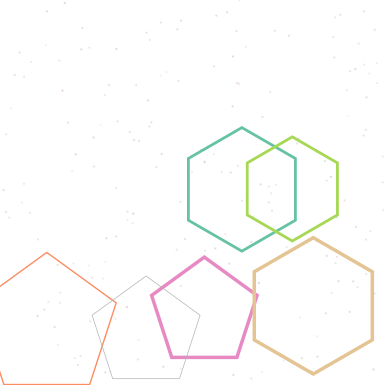[{"shape": "hexagon", "thickness": 2, "radius": 0.8, "center": [0.628, 0.508]}, {"shape": "pentagon", "thickness": 1, "radius": 0.95, "center": [0.121, 0.155]}, {"shape": "pentagon", "thickness": 2.5, "radius": 0.72, "center": [0.531, 0.188]}, {"shape": "hexagon", "thickness": 2, "radius": 0.68, "center": [0.759, 0.509]}, {"shape": "hexagon", "thickness": 2.5, "radius": 0.89, "center": [0.814, 0.206]}, {"shape": "pentagon", "thickness": 0.5, "radius": 0.74, "center": [0.379, 0.136]}]